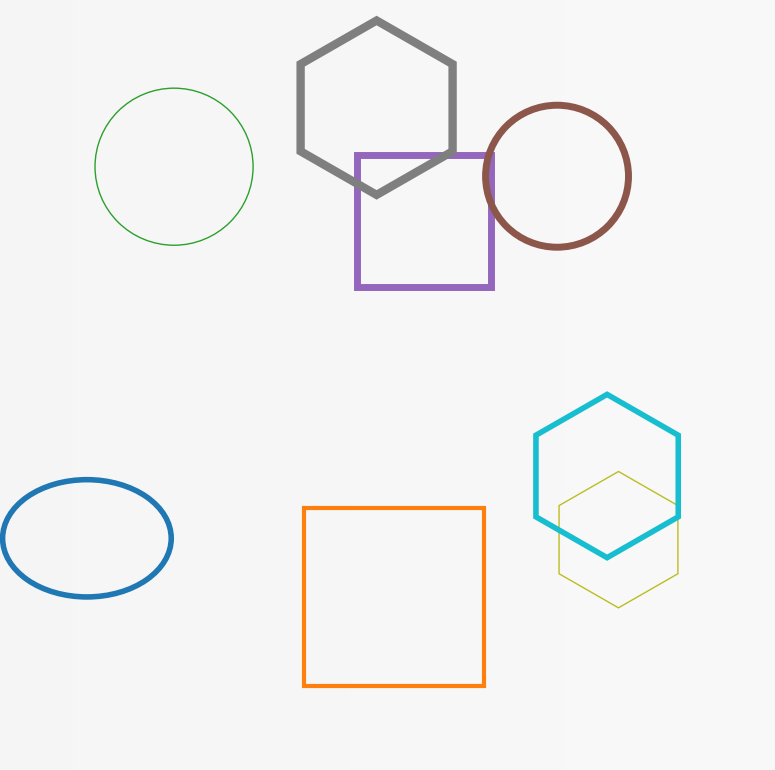[{"shape": "oval", "thickness": 2, "radius": 0.54, "center": [0.112, 0.301]}, {"shape": "square", "thickness": 1.5, "radius": 0.58, "center": [0.508, 0.225]}, {"shape": "circle", "thickness": 0.5, "radius": 0.51, "center": [0.225, 0.784]}, {"shape": "square", "thickness": 2.5, "radius": 0.43, "center": [0.547, 0.713]}, {"shape": "circle", "thickness": 2.5, "radius": 0.46, "center": [0.719, 0.771]}, {"shape": "hexagon", "thickness": 3, "radius": 0.57, "center": [0.486, 0.86]}, {"shape": "hexagon", "thickness": 0.5, "radius": 0.44, "center": [0.798, 0.299]}, {"shape": "hexagon", "thickness": 2, "radius": 0.53, "center": [0.783, 0.382]}]